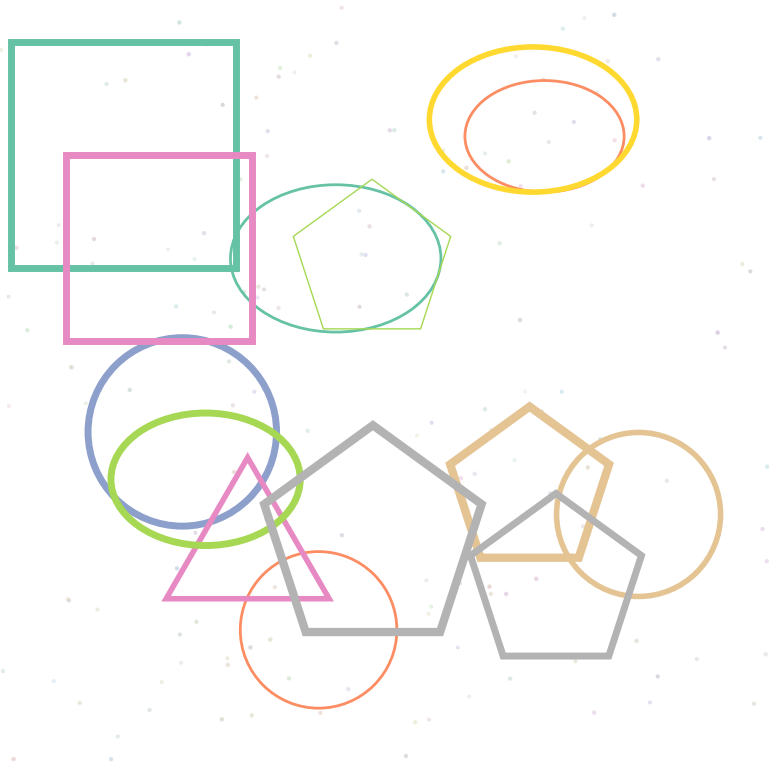[{"shape": "square", "thickness": 2.5, "radius": 0.73, "center": [0.16, 0.798]}, {"shape": "oval", "thickness": 1, "radius": 0.68, "center": [0.436, 0.664]}, {"shape": "circle", "thickness": 1, "radius": 0.51, "center": [0.414, 0.182]}, {"shape": "oval", "thickness": 1, "radius": 0.52, "center": [0.707, 0.823]}, {"shape": "circle", "thickness": 2.5, "radius": 0.61, "center": [0.237, 0.439]}, {"shape": "triangle", "thickness": 2, "radius": 0.61, "center": [0.322, 0.284]}, {"shape": "square", "thickness": 2.5, "radius": 0.6, "center": [0.206, 0.678]}, {"shape": "pentagon", "thickness": 0.5, "radius": 0.54, "center": [0.483, 0.66]}, {"shape": "oval", "thickness": 2.5, "radius": 0.61, "center": [0.267, 0.378]}, {"shape": "oval", "thickness": 2, "radius": 0.67, "center": [0.692, 0.845]}, {"shape": "circle", "thickness": 2, "radius": 0.53, "center": [0.829, 0.332]}, {"shape": "pentagon", "thickness": 3, "radius": 0.54, "center": [0.688, 0.363]}, {"shape": "pentagon", "thickness": 2.5, "radius": 0.58, "center": [0.722, 0.242]}, {"shape": "pentagon", "thickness": 3, "radius": 0.74, "center": [0.484, 0.299]}]